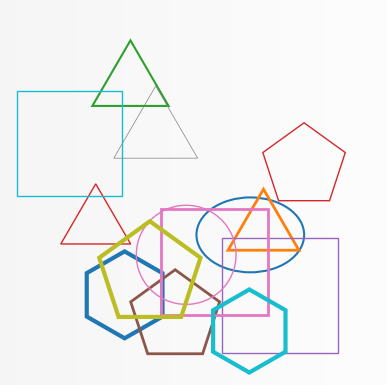[{"shape": "oval", "thickness": 1.5, "radius": 0.69, "center": [0.646, 0.39]}, {"shape": "hexagon", "thickness": 3, "radius": 0.56, "center": [0.322, 0.234]}, {"shape": "triangle", "thickness": 2, "radius": 0.53, "center": [0.68, 0.403]}, {"shape": "triangle", "thickness": 1.5, "radius": 0.57, "center": [0.337, 0.782]}, {"shape": "triangle", "thickness": 1, "radius": 0.52, "center": [0.247, 0.418]}, {"shape": "pentagon", "thickness": 1, "radius": 0.56, "center": [0.785, 0.569]}, {"shape": "square", "thickness": 1, "radius": 0.75, "center": [0.723, 0.233]}, {"shape": "pentagon", "thickness": 2, "radius": 0.6, "center": [0.452, 0.179]}, {"shape": "square", "thickness": 2, "radius": 0.69, "center": [0.553, 0.319]}, {"shape": "circle", "thickness": 1, "radius": 0.64, "center": [0.48, 0.338]}, {"shape": "triangle", "thickness": 0.5, "radius": 0.62, "center": [0.402, 0.652]}, {"shape": "pentagon", "thickness": 3, "radius": 0.69, "center": [0.387, 0.288]}, {"shape": "square", "thickness": 1, "radius": 0.68, "center": [0.179, 0.628]}, {"shape": "hexagon", "thickness": 3, "radius": 0.54, "center": [0.643, 0.14]}]